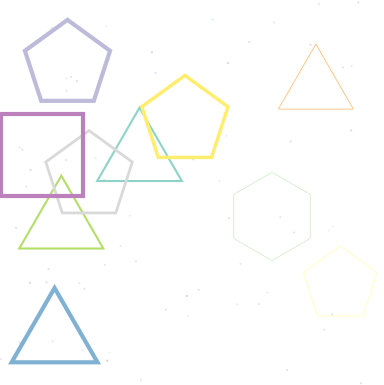[{"shape": "triangle", "thickness": 1.5, "radius": 0.63, "center": [0.362, 0.593]}, {"shape": "pentagon", "thickness": 0.5, "radius": 0.5, "center": [0.884, 0.261]}, {"shape": "pentagon", "thickness": 3, "radius": 0.58, "center": [0.175, 0.832]}, {"shape": "triangle", "thickness": 3, "radius": 0.64, "center": [0.142, 0.123]}, {"shape": "triangle", "thickness": 0.5, "radius": 0.56, "center": [0.82, 0.773]}, {"shape": "triangle", "thickness": 1.5, "radius": 0.63, "center": [0.159, 0.418]}, {"shape": "pentagon", "thickness": 2, "radius": 0.59, "center": [0.231, 0.543]}, {"shape": "square", "thickness": 3, "radius": 0.53, "center": [0.108, 0.597]}, {"shape": "hexagon", "thickness": 0.5, "radius": 0.57, "center": [0.706, 0.438]}, {"shape": "pentagon", "thickness": 2.5, "radius": 0.59, "center": [0.48, 0.686]}]